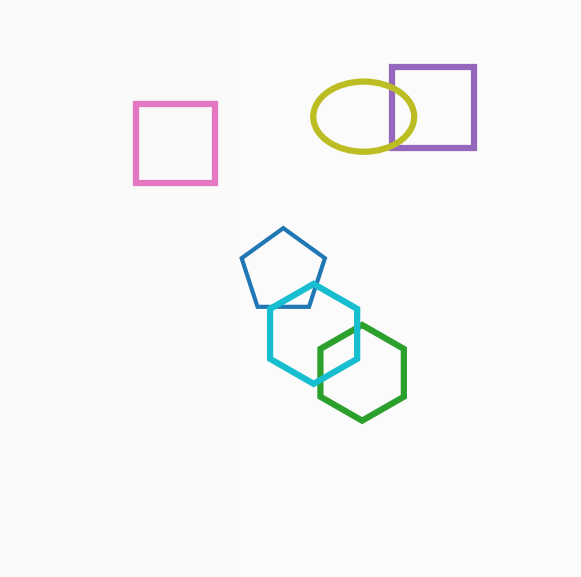[{"shape": "pentagon", "thickness": 2, "radius": 0.38, "center": [0.487, 0.529]}, {"shape": "hexagon", "thickness": 3, "radius": 0.41, "center": [0.623, 0.354]}, {"shape": "square", "thickness": 3, "radius": 0.35, "center": [0.745, 0.813]}, {"shape": "square", "thickness": 3, "radius": 0.34, "center": [0.302, 0.751]}, {"shape": "oval", "thickness": 3, "radius": 0.43, "center": [0.626, 0.797]}, {"shape": "hexagon", "thickness": 3, "radius": 0.43, "center": [0.54, 0.421]}]